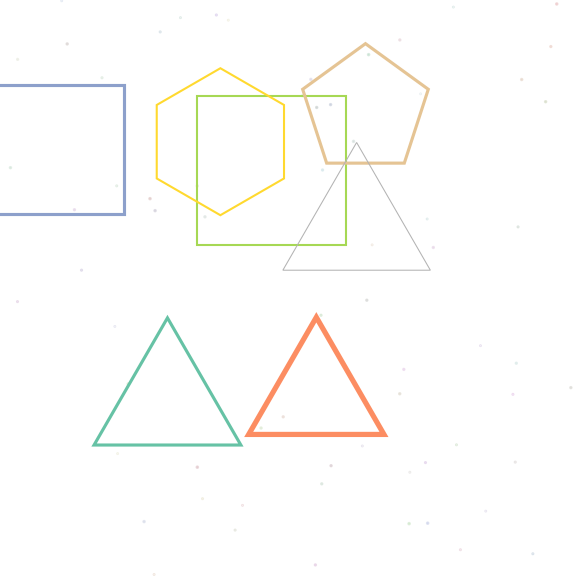[{"shape": "triangle", "thickness": 1.5, "radius": 0.73, "center": [0.29, 0.302]}, {"shape": "triangle", "thickness": 2.5, "radius": 0.68, "center": [0.548, 0.314]}, {"shape": "square", "thickness": 1.5, "radius": 0.56, "center": [0.103, 0.74]}, {"shape": "square", "thickness": 1, "radius": 0.65, "center": [0.47, 0.704]}, {"shape": "hexagon", "thickness": 1, "radius": 0.64, "center": [0.382, 0.754]}, {"shape": "pentagon", "thickness": 1.5, "radius": 0.57, "center": [0.633, 0.809]}, {"shape": "triangle", "thickness": 0.5, "radius": 0.74, "center": [0.618, 0.605]}]